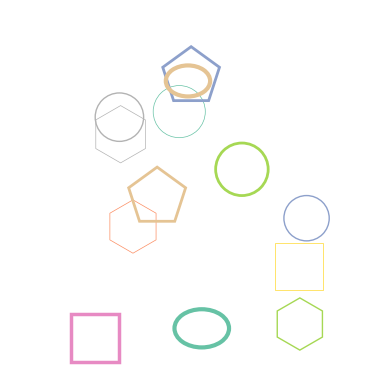[{"shape": "oval", "thickness": 3, "radius": 0.35, "center": [0.524, 0.147]}, {"shape": "circle", "thickness": 0.5, "radius": 0.34, "center": [0.466, 0.71]}, {"shape": "hexagon", "thickness": 0.5, "radius": 0.35, "center": [0.345, 0.412]}, {"shape": "circle", "thickness": 1, "radius": 0.29, "center": [0.796, 0.433]}, {"shape": "pentagon", "thickness": 2, "radius": 0.39, "center": [0.496, 0.801]}, {"shape": "square", "thickness": 2.5, "radius": 0.31, "center": [0.247, 0.123]}, {"shape": "hexagon", "thickness": 1, "radius": 0.34, "center": [0.779, 0.158]}, {"shape": "circle", "thickness": 2, "radius": 0.34, "center": [0.628, 0.56]}, {"shape": "square", "thickness": 0.5, "radius": 0.31, "center": [0.776, 0.308]}, {"shape": "pentagon", "thickness": 2, "radius": 0.39, "center": [0.408, 0.488]}, {"shape": "oval", "thickness": 3, "radius": 0.29, "center": [0.488, 0.79]}, {"shape": "hexagon", "thickness": 0.5, "radius": 0.37, "center": [0.313, 0.651]}, {"shape": "circle", "thickness": 1, "radius": 0.31, "center": [0.31, 0.696]}]